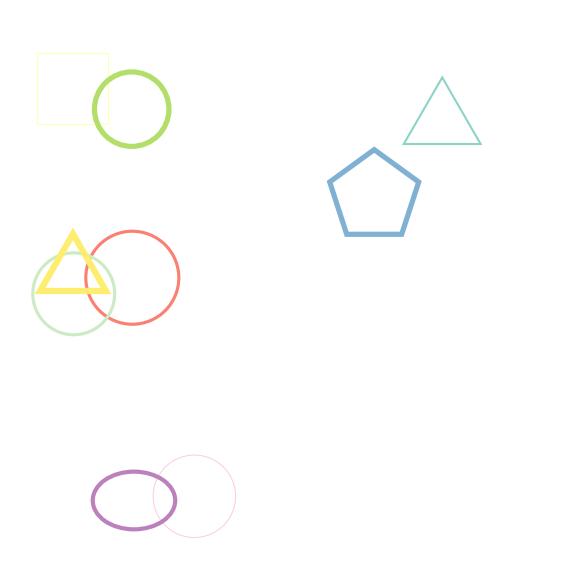[{"shape": "triangle", "thickness": 1, "radius": 0.38, "center": [0.766, 0.788]}, {"shape": "square", "thickness": 0.5, "radius": 0.31, "center": [0.125, 0.847]}, {"shape": "circle", "thickness": 1.5, "radius": 0.4, "center": [0.229, 0.518]}, {"shape": "pentagon", "thickness": 2.5, "radius": 0.4, "center": [0.648, 0.659]}, {"shape": "circle", "thickness": 2.5, "radius": 0.32, "center": [0.228, 0.81]}, {"shape": "circle", "thickness": 0.5, "radius": 0.36, "center": [0.337, 0.14]}, {"shape": "oval", "thickness": 2, "radius": 0.36, "center": [0.232, 0.132]}, {"shape": "circle", "thickness": 1.5, "radius": 0.35, "center": [0.128, 0.49]}, {"shape": "triangle", "thickness": 3, "radius": 0.33, "center": [0.126, 0.528]}]